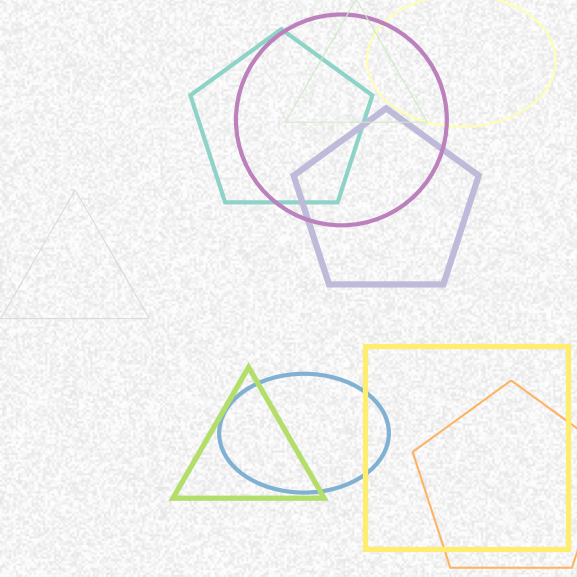[{"shape": "pentagon", "thickness": 2, "radius": 0.83, "center": [0.487, 0.783]}, {"shape": "oval", "thickness": 1, "radius": 0.82, "center": [0.799, 0.894]}, {"shape": "pentagon", "thickness": 3, "radius": 0.84, "center": [0.669, 0.643]}, {"shape": "oval", "thickness": 2, "radius": 0.73, "center": [0.526, 0.249]}, {"shape": "pentagon", "thickness": 1, "radius": 0.9, "center": [0.885, 0.161]}, {"shape": "triangle", "thickness": 2.5, "radius": 0.76, "center": [0.43, 0.212]}, {"shape": "triangle", "thickness": 0.5, "radius": 0.74, "center": [0.13, 0.522]}, {"shape": "circle", "thickness": 2, "radius": 0.91, "center": [0.591, 0.792]}, {"shape": "triangle", "thickness": 0.5, "radius": 0.71, "center": [0.617, 0.859]}, {"shape": "square", "thickness": 2.5, "radius": 0.88, "center": [0.808, 0.225]}]